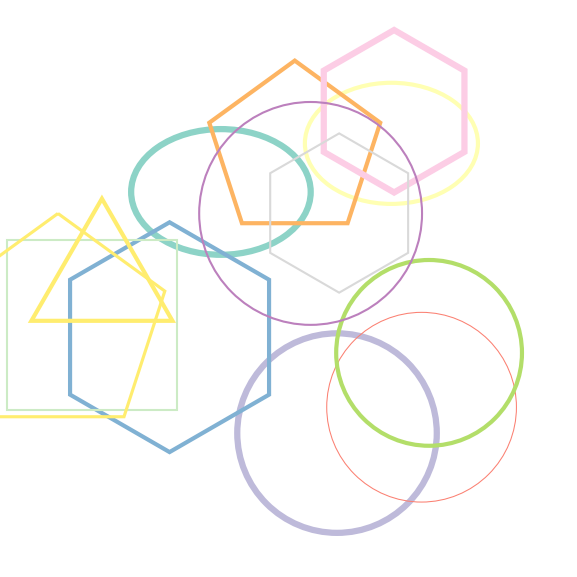[{"shape": "oval", "thickness": 3, "radius": 0.78, "center": [0.383, 0.667]}, {"shape": "oval", "thickness": 2, "radius": 0.75, "center": [0.678, 0.751]}, {"shape": "circle", "thickness": 3, "radius": 0.86, "center": [0.584, 0.249]}, {"shape": "circle", "thickness": 0.5, "radius": 0.82, "center": [0.73, 0.294]}, {"shape": "hexagon", "thickness": 2, "radius": 0.99, "center": [0.294, 0.415]}, {"shape": "pentagon", "thickness": 2, "radius": 0.78, "center": [0.51, 0.739]}, {"shape": "circle", "thickness": 2, "radius": 0.8, "center": [0.743, 0.388]}, {"shape": "hexagon", "thickness": 3, "radius": 0.7, "center": [0.682, 0.806]}, {"shape": "hexagon", "thickness": 1, "radius": 0.69, "center": [0.587, 0.63]}, {"shape": "circle", "thickness": 1, "radius": 0.96, "center": [0.538, 0.63]}, {"shape": "square", "thickness": 1, "radius": 0.74, "center": [0.16, 0.436]}, {"shape": "pentagon", "thickness": 1.5, "radius": 0.97, "center": [0.1, 0.435]}, {"shape": "triangle", "thickness": 2, "radius": 0.7, "center": [0.176, 0.514]}]